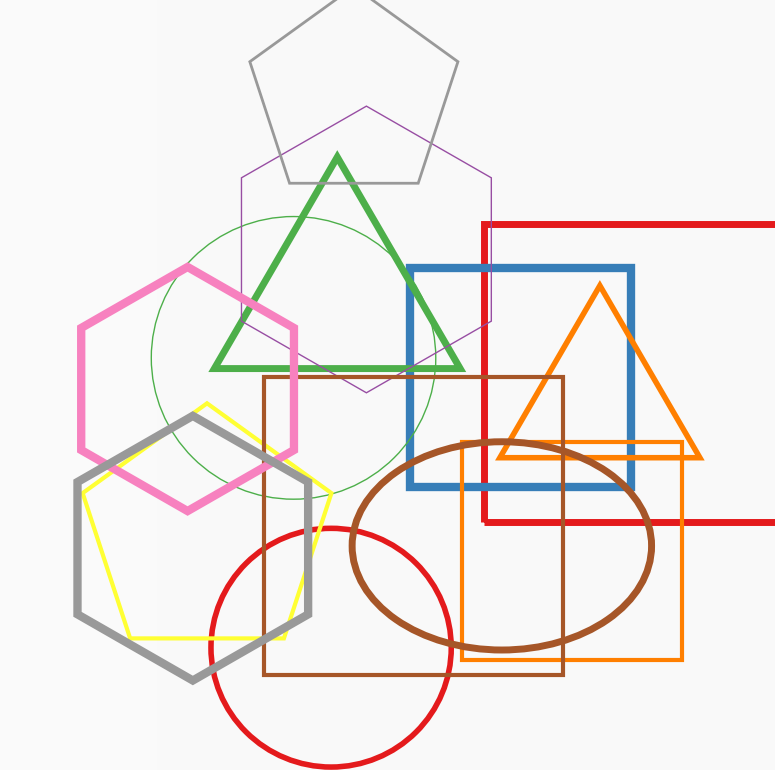[{"shape": "square", "thickness": 2.5, "radius": 0.97, "center": [0.818, 0.515]}, {"shape": "circle", "thickness": 2, "radius": 0.78, "center": [0.427, 0.159]}, {"shape": "square", "thickness": 3, "radius": 0.71, "center": [0.671, 0.51]}, {"shape": "circle", "thickness": 0.5, "radius": 0.92, "center": [0.379, 0.535]}, {"shape": "triangle", "thickness": 2.5, "radius": 0.92, "center": [0.435, 0.613]}, {"shape": "hexagon", "thickness": 0.5, "radius": 0.93, "center": [0.473, 0.676]}, {"shape": "triangle", "thickness": 2, "radius": 0.74, "center": [0.774, 0.48]}, {"shape": "square", "thickness": 1.5, "radius": 0.71, "center": [0.738, 0.284]}, {"shape": "pentagon", "thickness": 1.5, "radius": 0.84, "center": [0.267, 0.307]}, {"shape": "square", "thickness": 1.5, "radius": 0.97, "center": [0.533, 0.317]}, {"shape": "oval", "thickness": 2.5, "radius": 0.97, "center": [0.648, 0.291]}, {"shape": "hexagon", "thickness": 3, "radius": 0.79, "center": [0.242, 0.495]}, {"shape": "pentagon", "thickness": 1, "radius": 0.71, "center": [0.457, 0.876]}, {"shape": "hexagon", "thickness": 3, "radius": 0.86, "center": [0.249, 0.288]}]